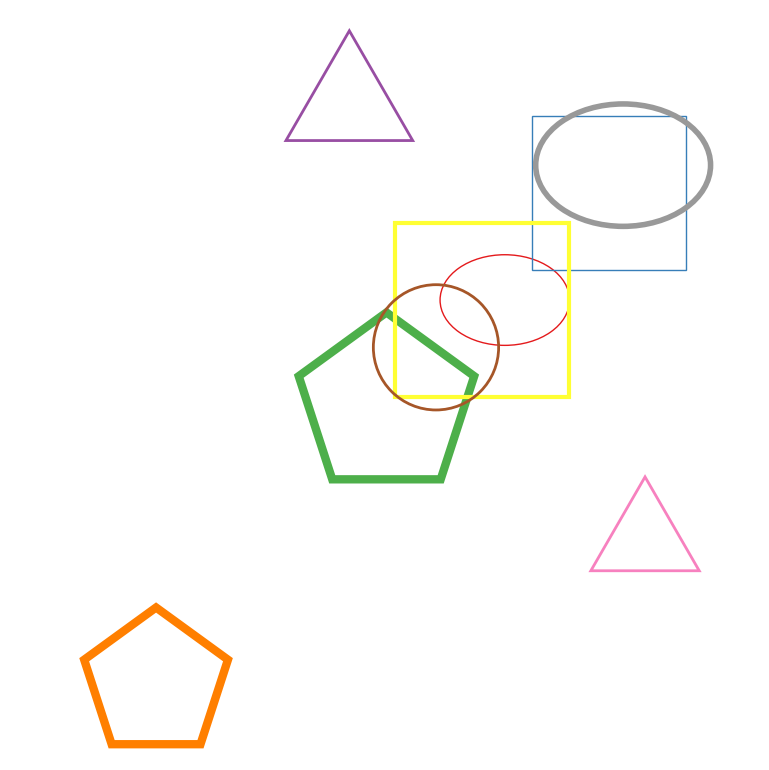[{"shape": "oval", "thickness": 0.5, "radius": 0.42, "center": [0.656, 0.61]}, {"shape": "square", "thickness": 0.5, "radius": 0.5, "center": [0.791, 0.749]}, {"shape": "pentagon", "thickness": 3, "radius": 0.6, "center": [0.502, 0.474]}, {"shape": "triangle", "thickness": 1, "radius": 0.48, "center": [0.454, 0.865]}, {"shape": "pentagon", "thickness": 3, "radius": 0.49, "center": [0.203, 0.113]}, {"shape": "square", "thickness": 1.5, "radius": 0.57, "center": [0.626, 0.598]}, {"shape": "circle", "thickness": 1, "radius": 0.41, "center": [0.566, 0.549]}, {"shape": "triangle", "thickness": 1, "radius": 0.41, "center": [0.838, 0.299]}, {"shape": "oval", "thickness": 2, "radius": 0.57, "center": [0.809, 0.786]}]